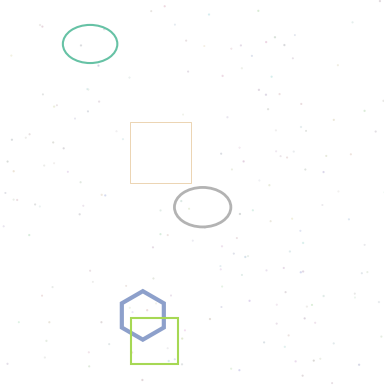[{"shape": "oval", "thickness": 1.5, "radius": 0.35, "center": [0.234, 0.886]}, {"shape": "hexagon", "thickness": 3, "radius": 0.31, "center": [0.371, 0.181]}, {"shape": "square", "thickness": 1.5, "radius": 0.3, "center": [0.401, 0.114]}, {"shape": "square", "thickness": 0.5, "radius": 0.4, "center": [0.418, 0.604]}, {"shape": "oval", "thickness": 2, "radius": 0.37, "center": [0.526, 0.462]}]